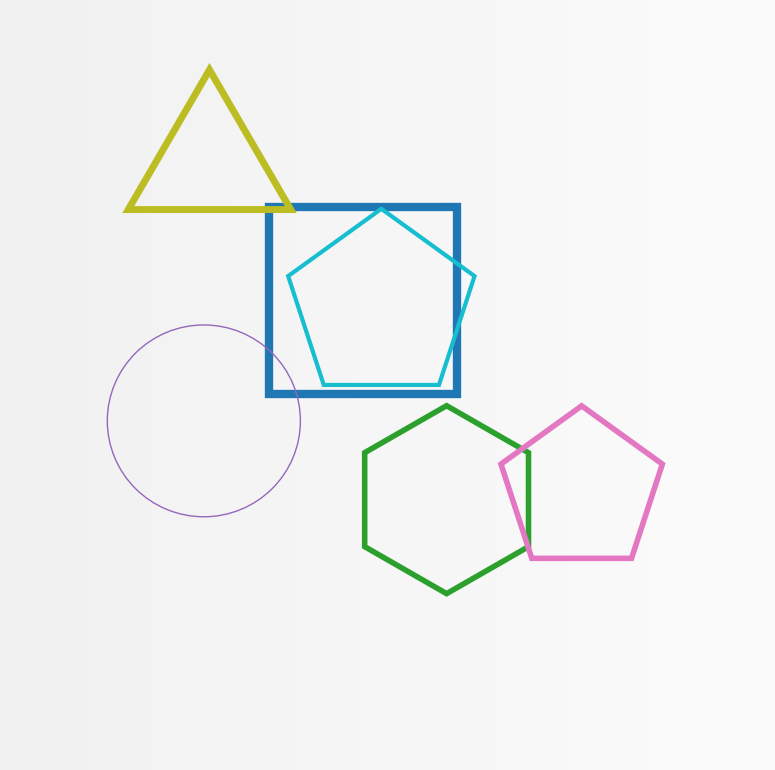[{"shape": "square", "thickness": 3, "radius": 0.61, "center": [0.468, 0.61]}, {"shape": "hexagon", "thickness": 2, "radius": 0.61, "center": [0.576, 0.351]}, {"shape": "circle", "thickness": 0.5, "radius": 0.62, "center": [0.263, 0.453]}, {"shape": "pentagon", "thickness": 2, "radius": 0.55, "center": [0.751, 0.363]}, {"shape": "triangle", "thickness": 2.5, "radius": 0.61, "center": [0.27, 0.788]}, {"shape": "pentagon", "thickness": 1.5, "radius": 0.63, "center": [0.492, 0.602]}]